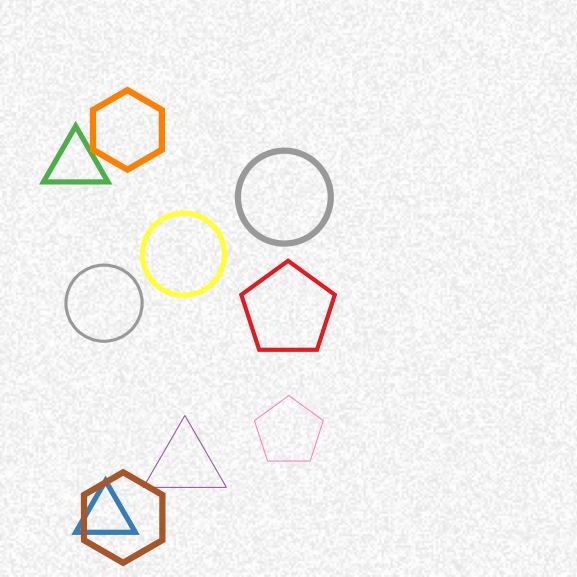[{"shape": "pentagon", "thickness": 2, "radius": 0.43, "center": [0.499, 0.462]}, {"shape": "triangle", "thickness": 2.5, "radius": 0.3, "center": [0.183, 0.107]}, {"shape": "triangle", "thickness": 2.5, "radius": 0.32, "center": [0.131, 0.716]}, {"shape": "triangle", "thickness": 0.5, "radius": 0.42, "center": [0.32, 0.197]}, {"shape": "hexagon", "thickness": 3, "radius": 0.34, "center": [0.221, 0.774]}, {"shape": "circle", "thickness": 2.5, "radius": 0.36, "center": [0.318, 0.559]}, {"shape": "hexagon", "thickness": 3, "radius": 0.39, "center": [0.213, 0.103]}, {"shape": "pentagon", "thickness": 0.5, "radius": 0.31, "center": [0.5, 0.252]}, {"shape": "circle", "thickness": 1.5, "radius": 0.33, "center": [0.18, 0.474]}, {"shape": "circle", "thickness": 3, "radius": 0.4, "center": [0.492, 0.658]}]